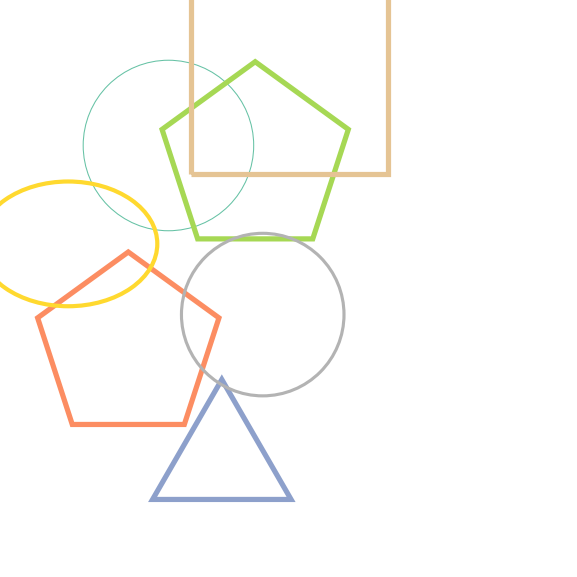[{"shape": "circle", "thickness": 0.5, "radius": 0.74, "center": [0.292, 0.747]}, {"shape": "pentagon", "thickness": 2.5, "radius": 0.83, "center": [0.222, 0.398]}, {"shape": "triangle", "thickness": 2.5, "radius": 0.69, "center": [0.384, 0.204]}, {"shape": "pentagon", "thickness": 2.5, "radius": 0.85, "center": [0.442, 0.723]}, {"shape": "oval", "thickness": 2, "radius": 0.77, "center": [0.118, 0.577]}, {"shape": "square", "thickness": 2.5, "radius": 0.85, "center": [0.501, 0.869]}, {"shape": "circle", "thickness": 1.5, "radius": 0.7, "center": [0.455, 0.454]}]